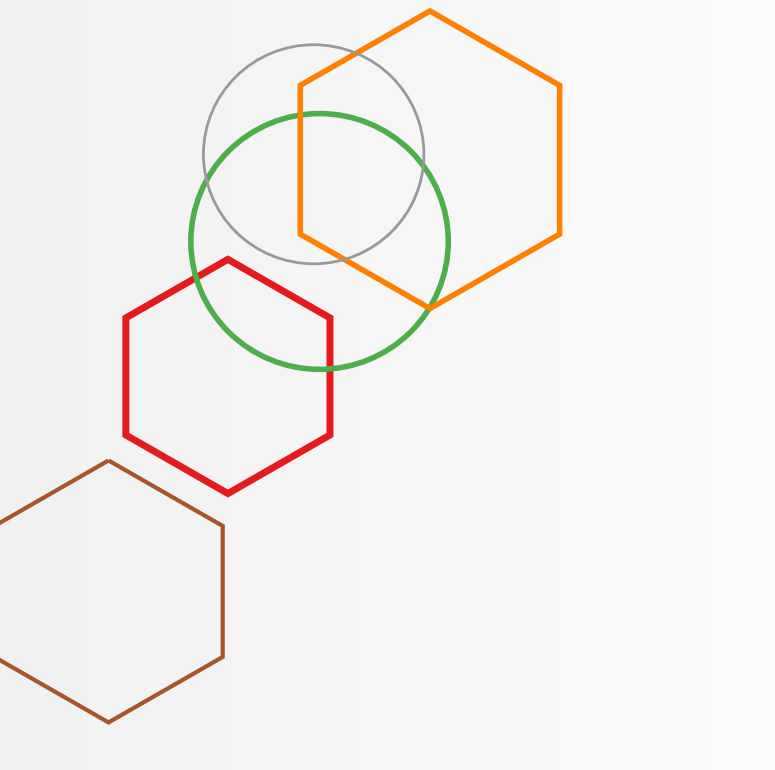[{"shape": "hexagon", "thickness": 2.5, "radius": 0.76, "center": [0.294, 0.511]}, {"shape": "circle", "thickness": 2, "radius": 0.83, "center": [0.412, 0.686]}, {"shape": "hexagon", "thickness": 2, "radius": 0.97, "center": [0.555, 0.793]}, {"shape": "hexagon", "thickness": 1.5, "radius": 0.85, "center": [0.14, 0.232]}, {"shape": "circle", "thickness": 1, "radius": 0.71, "center": [0.405, 0.8]}]